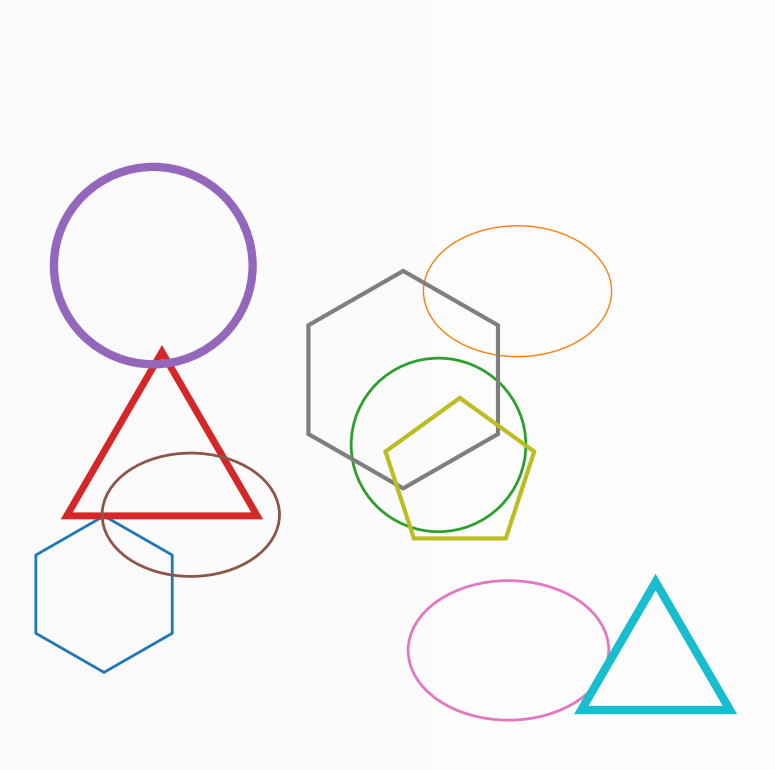[{"shape": "hexagon", "thickness": 1, "radius": 0.51, "center": [0.134, 0.228]}, {"shape": "oval", "thickness": 0.5, "radius": 0.61, "center": [0.668, 0.622]}, {"shape": "circle", "thickness": 1, "radius": 0.56, "center": [0.566, 0.422]}, {"shape": "triangle", "thickness": 2.5, "radius": 0.71, "center": [0.209, 0.401]}, {"shape": "circle", "thickness": 3, "radius": 0.64, "center": [0.198, 0.655]}, {"shape": "oval", "thickness": 1, "radius": 0.57, "center": [0.246, 0.331]}, {"shape": "oval", "thickness": 1, "radius": 0.65, "center": [0.656, 0.155]}, {"shape": "hexagon", "thickness": 1.5, "radius": 0.71, "center": [0.52, 0.507]}, {"shape": "pentagon", "thickness": 1.5, "radius": 0.5, "center": [0.593, 0.382]}, {"shape": "triangle", "thickness": 3, "radius": 0.55, "center": [0.846, 0.133]}]